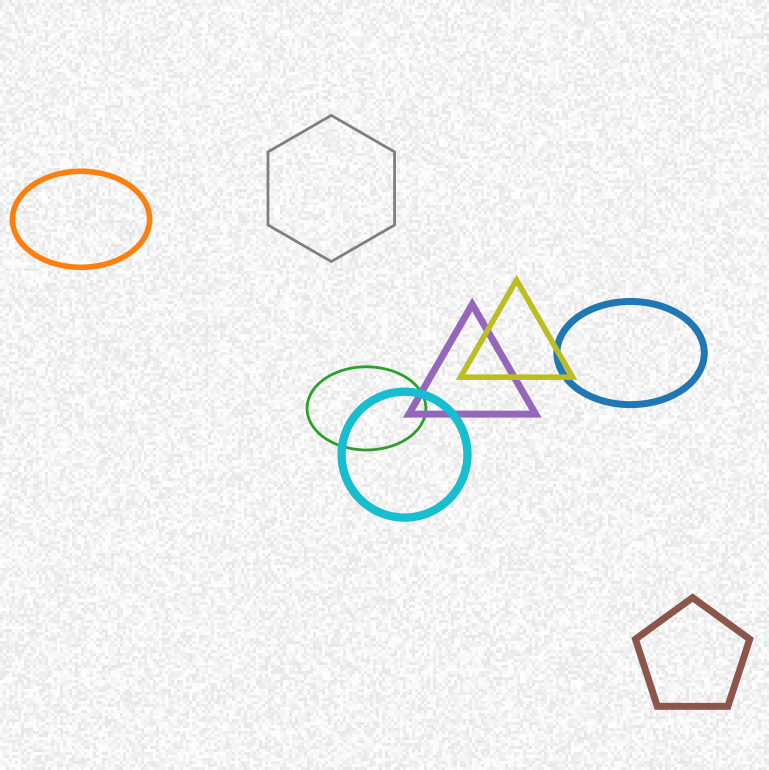[{"shape": "oval", "thickness": 2.5, "radius": 0.48, "center": [0.819, 0.541]}, {"shape": "oval", "thickness": 2, "radius": 0.45, "center": [0.105, 0.715]}, {"shape": "oval", "thickness": 1, "radius": 0.39, "center": [0.476, 0.47]}, {"shape": "triangle", "thickness": 2.5, "radius": 0.47, "center": [0.613, 0.51]}, {"shape": "pentagon", "thickness": 2.5, "radius": 0.39, "center": [0.899, 0.146]}, {"shape": "hexagon", "thickness": 1, "radius": 0.47, "center": [0.43, 0.755]}, {"shape": "triangle", "thickness": 2, "radius": 0.42, "center": [0.671, 0.552]}, {"shape": "circle", "thickness": 3, "radius": 0.41, "center": [0.525, 0.41]}]